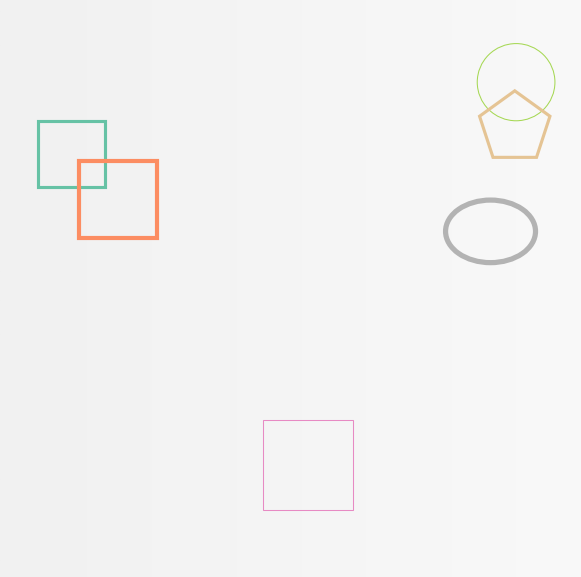[{"shape": "square", "thickness": 1.5, "radius": 0.29, "center": [0.124, 0.733]}, {"shape": "square", "thickness": 2, "radius": 0.33, "center": [0.203, 0.654]}, {"shape": "square", "thickness": 0.5, "radius": 0.39, "center": [0.531, 0.194]}, {"shape": "circle", "thickness": 0.5, "radius": 0.33, "center": [0.888, 0.857]}, {"shape": "pentagon", "thickness": 1.5, "radius": 0.32, "center": [0.886, 0.778]}, {"shape": "oval", "thickness": 2.5, "radius": 0.39, "center": [0.844, 0.599]}]